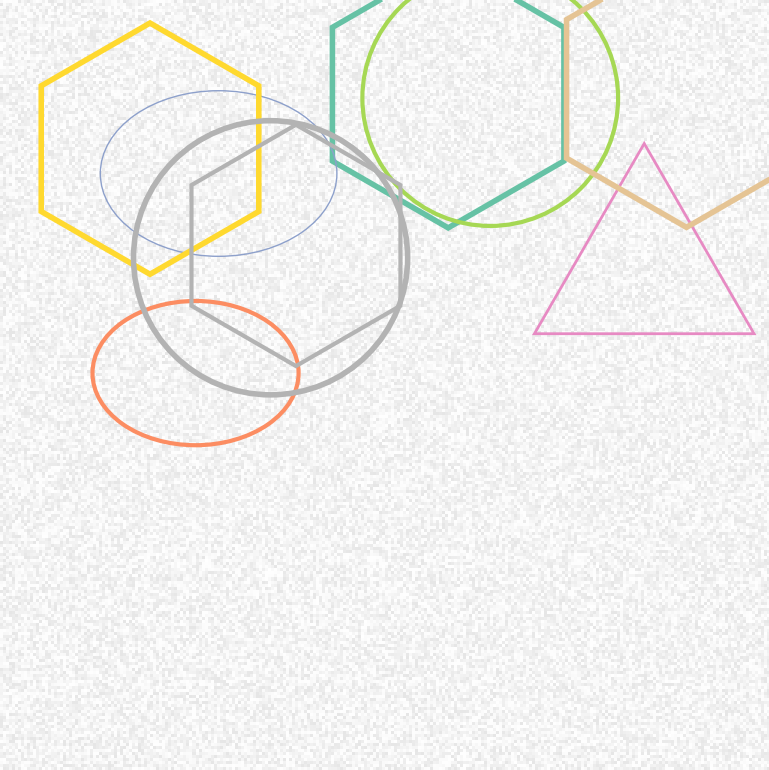[{"shape": "hexagon", "thickness": 2, "radius": 0.87, "center": [0.582, 0.878]}, {"shape": "oval", "thickness": 1.5, "radius": 0.67, "center": [0.254, 0.515]}, {"shape": "oval", "thickness": 0.5, "radius": 0.77, "center": [0.284, 0.775]}, {"shape": "triangle", "thickness": 1, "radius": 0.82, "center": [0.837, 0.649]}, {"shape": "circle", "thickness": 1.5, "radius": 0.83, "center": [0.637, 0.873]}, {"shape": "hexagon", "thickness": 2, "radius": 0.82, "center": [0.195, 0.807]}, {"shape": "hexagon", "thickness": 2, "radius": 0.9, "center": [0.892, 0.885]}, {"shape": "hexagon", "thickness": 1.5, "radius": 0.78, "center": [0.384, 0.681]}, {"shape": "circle", "thickness": 2, "radius": 0.89, "center": [0.351, 0.665]}]